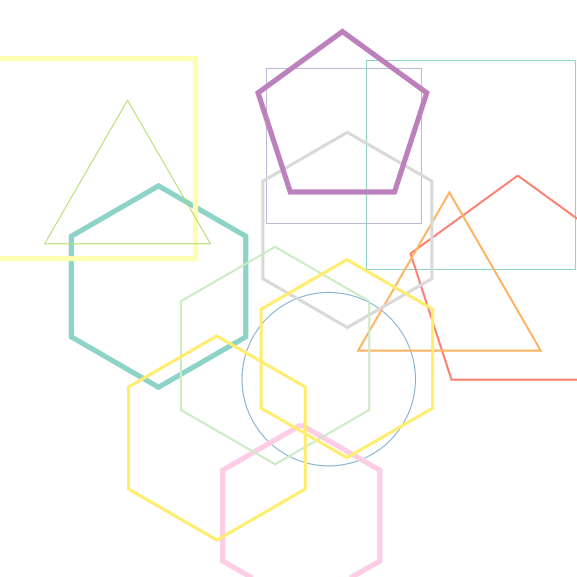[{"shape": "square", "thickness": 0.5, "radius": 0.9, "center": [0.814, 0.714]}, {"shape": "hexagon", "thickness": 2.5, "radius": 0.87, "center": [0.275, 0.503]}, {"shape": "square", "thickness": 2.5, "radius": 0.87, "center": [0.164, 0.725]}, {"shape": "square", "thickness": 0.5, "radius": 0.67, "center": [0.594, 0.748]}, {"shape": "pentagon", "thickness": 1, "radius": 0.98, "center": [0.897, 0.5]}, {"shape": "circle", "thickness": 0.5, "radius": 0.75, "center": [0.569, 0.343]}, {"shape": "triangle", "thickness": 1, "radius": 0.91, "center": [0.778, 0.483]}, {"shape": "triangle", "thickness": 0.5, "radius": 0.83, "center": [0.221, 0.66]}, {"shape": "hexagon", "thickness": 2.5, "radius": 0.79, "center": [0.522, 0.106]}, {"shape": "hexagon", "thickness": 1.5, "radius": 0.84, "center": [0.602, 0.601]}, {"shape": "pentagon", "thickness": 2.5, "radius": 0.77, "center": [0.593, 0.791]}, {"shape": "hexagon", "thickness": 1, "radius": 0.94, "center": [0.476, 0.383]}, {"shape": "hexagon", "thickness": 1.5, "radius": 0.88, "center": [0.376, 0.241]}, {"shape": "hexagon", "thickness": 1.5, "radius": 0.86, "center": [0.601, 0.378]}]